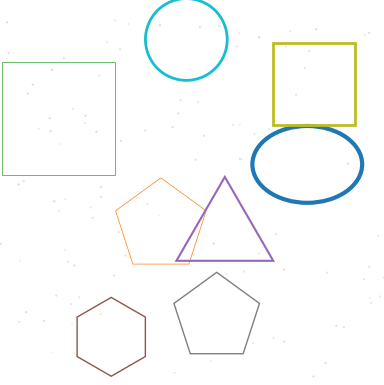[{"shape": "oval", "thickness": 3, "radius": 0.71, "center": [0.798, 0.573]}, {"shape": "pentagon", "thickness": 0.5, "radius": 0.62, "center": [0.418, 0.414]}, {"shape": "square", "thickness": 0.5, "radius": 0.73, "center": [0.152, 0.692]}, {"shape": "triangle", "thickness": 1.5, "radius": 0.73, "center": [0.584, 0.395]}, {"shape": "hexagon", "thickness": 1, "radius": 0.51, "center": [0.289, 0.125]}, {"shape": "pentagon", "thickness": 1, "radius": 0.58, "center": [0.563, 0.176]}, {"shape": "square", "thickness": 2, "radius": 0.53, "center": [0.815, 0.782]}, {"shape": "circle", "thickness": 2, "radius": 0.53, "center": [0.484, 0.897]}]